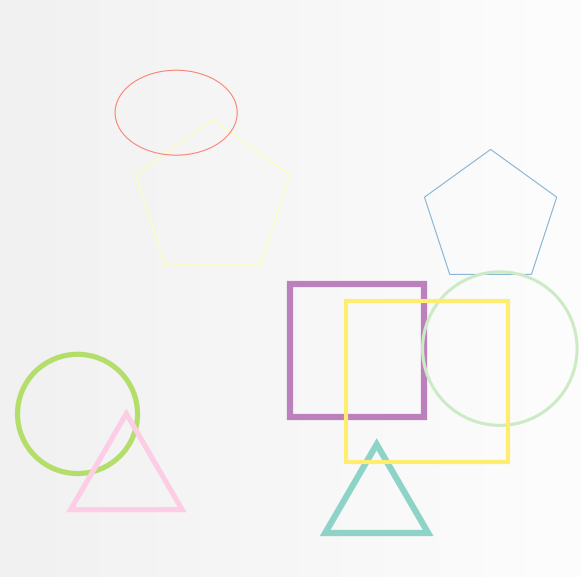[{"shape": "triangle", "thickness": 3, "radius": 0.51, "center": [0.648, 0.127]}, {"shape": "pentagon", "thickness": 0.5, "radius": 0.7, "center": [0.366, 0.653]}, {"shape": "oval", "thickness": 0.5, "radius": 0.53, "center": [0.303, 0.804]}, {"shape": "pentagon", "thickness": 0.5, "radius": 0.6, "center": [0.844, 0.621]}, {"shape": "circle", "thickness": 2.5, "radius": 0.52, "center": [0.133, 0.282]}, {"shape": "triangle", "thickness": 2.5, "radius": 0.55, "center": [0.217, 0.172]}, {"shape": "square", "thickness": 3, "radius": 0.58, "center": [0.615, 0.393]}, {"shape": "circle", "thickness": 1.5, "radius": 0.66, "center": [0.86, 0.395]}, {"shape": "square", "thickness": 2, "radius": 0.7, "center": [0.734, 0.339]}]